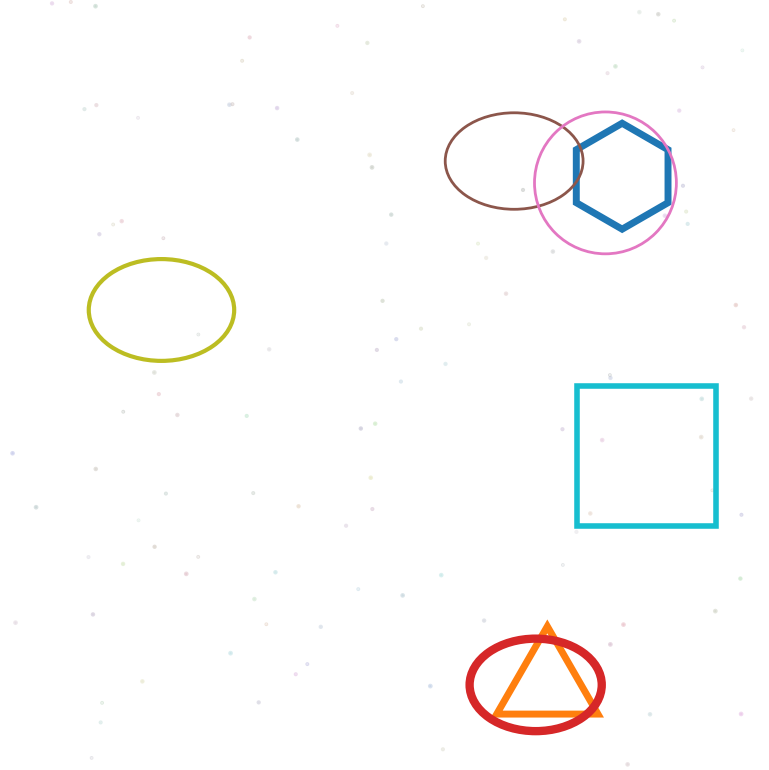[{"shape": "hexagon", "thickness": 2.5, "radius": 0.34, "center": [0.808, 0.771]}, {"shape": "triangle", "thickness": 2.5, "radius": 0.38, "center": [0.711, 0.111]}, {"shape": "oval", "thickness": 3, "radius": 0.43, "center": [0.696, 0.111]}, {"shape": "oval", "thickness": 1, "radius": 0.45, "center": [0.668, 0.791]}, {"shape": "circle", "thickness": 1, "radius": 0.46, "center": [0.786, 0.762]}, {"shape": "oval", "thickness": 1.5, "radius": 0.47, "center": [0.21, 0.597]}, {"shape": "square", "thickness": 2, "radius": 0.45, "center": [0.84, 0.408]}]